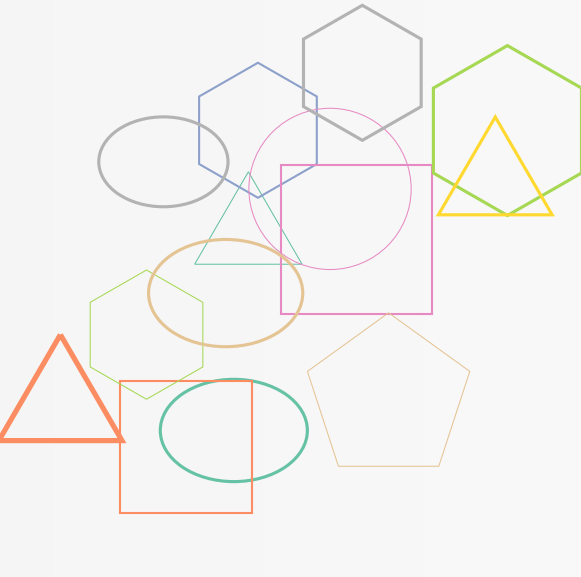[{"shape": "oval", "thickness": 1.5, "radius": 0.63, "center": [0.402, 0.254]}, {"shape": "triangle", "thickness": 0.5, "radius": 0.53, "center": [0.427, 0.595]}, {"shape": "square", "thickness": 1, "radius": 0.57, "center": [0.32, 0.225]}, {"shape": "triangle", "thickness": 2.5, "radius": 0.61, "center": [0.104, 0.297]}, {"shape": "hexagon", "thickness": 1, "radius": 0.58, "center": [0.444, 0.774]}, {"shape": "square", "thickness": 1, "radius": 0.65, "center": [0.613, 0.584]}, {"shape": "circle", "thickness": 0.5, "radius": 0.7, "center": [0.568, 0.672]}, {"shape": "hexagon", "thickness": 0.5, "radius": 0.56, "center": [0.252, 0.42]}, {"shape": "hexagon", "thickness": 1.5, "radius": 0.74, "center": [0.873, 0.773]}, {"shape": "triangle", "thickness": 1.5, "radius": 0.56, "center": [0.852, 0.684]}, {"shape": "pentagon", "thickness": 0.5, "radius": 0.73, "center": [0.669, 0.311]}, {"shape": "oval", "thickness": 1.5, "radius": 0.66, "center": [0.388, 0.492]}, {"shape": "oval", "thickness": 1.5, "radius": 0.56, "center": [0.281, 0.719]}, {"shape": "hexagon", "thickness": 1.5, "radius": 0.58, "center": [0.623, 0.873]}]